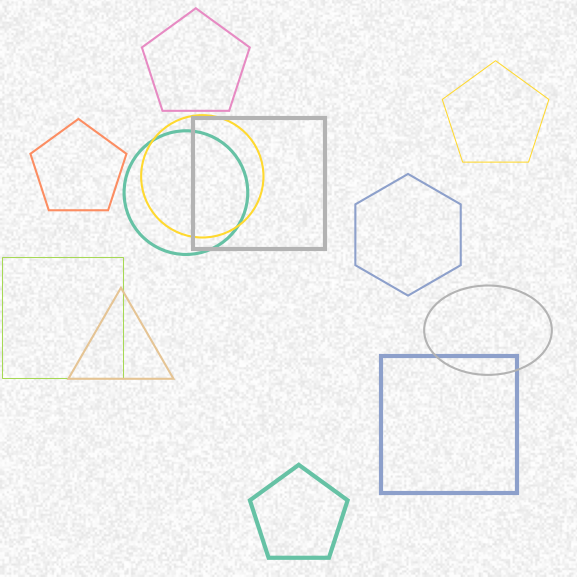[{"shape": "pentagon", "thickness": 2, "radius": 0.44, "center": [0.517, 0.105]}, {"shape": "circle", "thickness": 1.5, "radius": 0.54, "center": [0.322, 0.666]}, {"shape": "pentagon", "thickness": 1, "radius": 0.44, "center": [0.136, 0.706]}, {"shape": "square", "thickness": 2, "radius": 0.59, "center": [0.777, 0.264]}, {"shape": "hexagon", "thickness": 1, "radius": 0.53, "center": [0.707, 0.593]}, {"shape": "pentagon", "thickness": 1, "radius": 0.49, "center": [0.339, 0.887]}, {"shape": "square", "thickness": 0.5, "radius": 0.53, "center": [0.108, 0.449]}, {"shape": "circle", "thickness": 1, "radius": 0.53, "center": [0.35, 0.694]}, {"shape": "pentagon", "thickness": 0.5, "radius": 0.49, "center": [0.858, 0.797]}, {"shape": "triangle", "thickness": 1, "radius": 0.53, "center": [0.209, 0.396]}, {"shape": "oval", "thickness": 1, "radius": 0.55, "center": [0.845, 0.427]}, {"shape": "square", "thickness": 2, "radius": 0.57, "center": [0.448, 0.681]}]